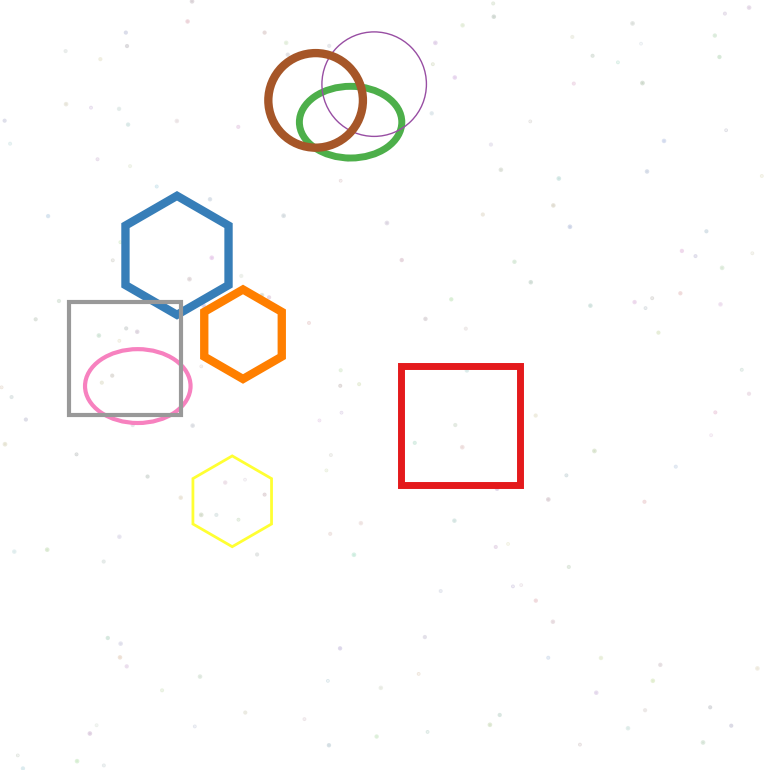[{"shape": "square", "thickness": 2.5, "radius": 0.39, "center": [0.598, 0.448]}, {"shape": "hexagon", "thickness": 3, "radius": 0.39, "center": [0.23, 0.668]}, {"shape": "oval", "thickness": 2.5, "radius": 0.33, "center": [0.455, 0.841]}, {"shape": "circle", "thickness": 0.5, "radius": 0.34, "center": [0.486, 0.891]}, {"shape": "hexagon", "thickness": 3, "radius": 0.29, "center": [0.316, 0.566]}, {"shape": "hexagon", "thickness": 1, "radius": 0.29, "center": [0.302, 0.349]}, {"shape": "circle", "thickness": 3, "radius": 0.31, "center": [0.41, 0.87]}, {"shape": "oval", "thickness": 1.5, "radius": 0.34, "center": [0.179, 0.499]}, {"shape": "square", "thickness": 1.5, "radius": 0.37, "center": [0.163, 0.534]}]